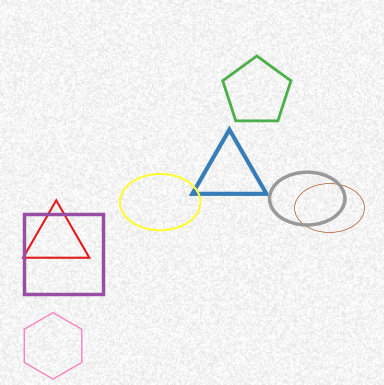[{"shape": "triangle", "thickness": 1.5, "radius": 0.5, "center": [0.146, 0.38]}, {"shape": "triangle", "thickness": 3, "radius": 0.56, "center": [0.596, 0.552]}, {"shape": "pentagon", "thickness": 2, "radius": 0.47, "center": [0.667, 0.761]}, {"shape": "square", "thickness": 2.5, "radius": 0.51, "center": [0.166, 0.34]}, {"shape": "oval", "thickness": 1.5, "radius": 0.52, "center": [0.416, 0.475]}, {"shape": "oval", "thickness": 0.5, "radius": 0.45, "center": [0.856, 0.46]}, {"shape": "hexagon", "thickness": 1, "radius": 0.43, "center": [0.138, 0.102]}, {"shape": "oval", "thickness": 2.5, "radius": 0.49, "center": [0.798, 0.484]}]